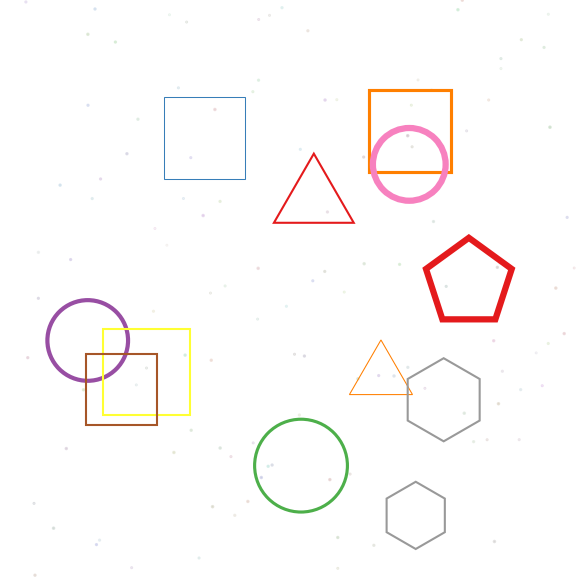[{"shape": "pentagon", "thickness": 3, "radius": 0.39, "center": [0.812, 0.509]}, {"shape": "triangle", "thickness": 1, "radius": 0.4, "center": [0.543, 0.653]}, {"shape": "square", "thickness": 0.5, "radius": 0.35, "center": [0.354, 0.76]}, {"shape": "circle", "thickness": 1.5, "radius": 0.4, "center": [0.521, 0.193]}, {"shape": "circle", "thickness": 2, "radius": 0.35, "center": [0.152, 0.41]}, {"shape": "square", "thickness": 1.5, "radius": 0.35, "center": [0.71, 0.773]}, {"shape": "triangle", "thickness": 0.5, "radius": 0.32, "center": [0.66, 0.347]}, {"shape": "square", "thickness": 1, "radius": 0.38, "center": [0.254, 0.355]}, {"shape": "square", "thickness": 1, "radius": 0.31, "center": [0.21, 0.325]}, {"shape": "circle", "thickness": 3, "radius": 0.31, "center": [0.709, 0.715]}, {"shape": "hexagon", "thickness": 1, "radius": 0.36, "center": [0.768, 0.307]}, {"shape": "hexagon", "thickness": 1, "radius": 0.29, "center": [0.72, 0.107]}]